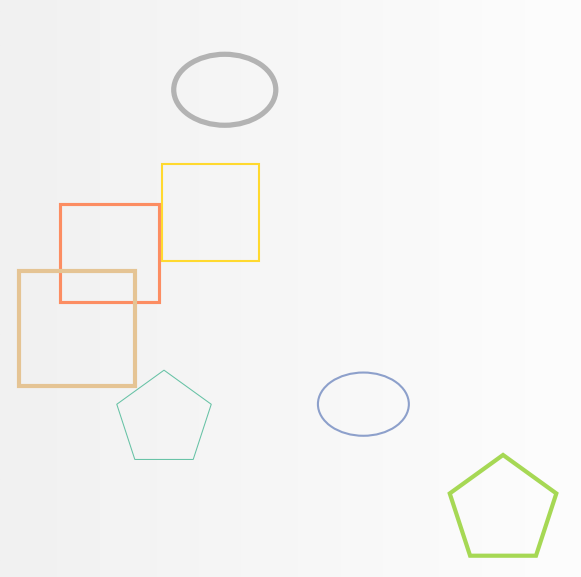[{"shape": "pentagon", "thickness": 0.5, "radius": 0.43, "center": [0.282, 0.273]}, {"shape": "square", "thickness": 1.5, "radius": 0.42, "center": [0.188, 0.562]}, {"shape": "oval", "thickness": 1, "radius": 0.39, "center": [0.625, 0.299]}, {"shape": "pentagon", "thickness": 2, "radius": 0.48, "center": [0.865, 0.115]}, {"shape": "square", "thickness": 1, "radius": 0.42, "center": [0.362, 0.631]}, {"shape": "square", "thickness": 2, "radius": 0.5, "center": [0.133, 0.43]}, {"shape": "oval", "thickness": 2.5, "radius": 0.44, "center": [0.387, 0.844]}]